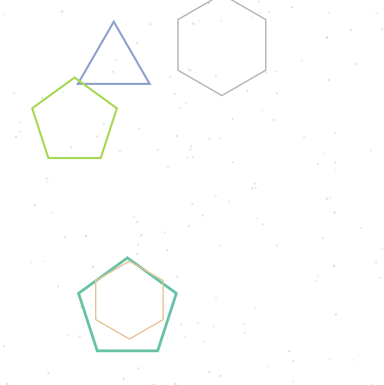[{"shape": "pentagon", "thickness": 2, "radius": 0.67, "center": [0.331, 0.197]}, {"shape": "triangle", "thickness": 1.5, "radius": 0.54, "center": [0.295, 0.836]}, {"shape": "pentagon", "thickness": 1.5, "radius": 0.58, "center": [0.194, 0.683]}, {"shape": "hexagon", "thickness": 1, "radius": 0.51, "center": [0.336, 0.221]}, {"shape": "hexagon", "thickness": 1, "radius": 0.66, "center": [0.576, 0.883]}]